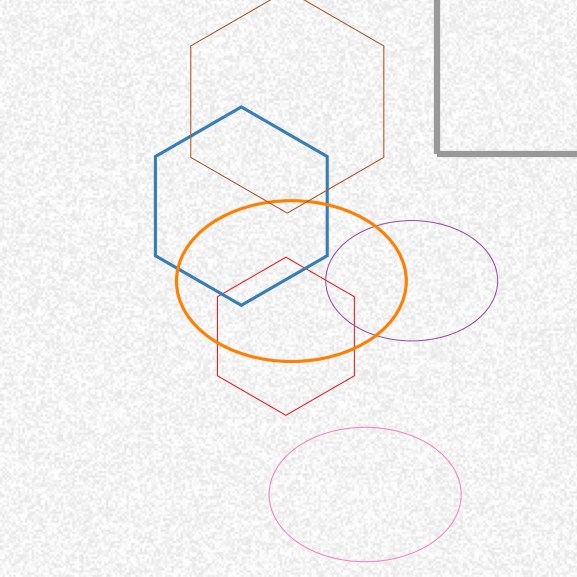[{"shape": "hexagon", "thickness": 0.5, "radius": 0.68, "center": [0.495, 0.417]}, {"shape": "hexagon", "thickness": 1.5, "radius": 0.86, "center": [0.418, 0.642]}, {"shape": "oval", "thickness": 0.5, "radius": 0.74, "center": [0.713, 0.513]}, {"shape": "oval", "thickness": 1.5, "radius": 0.99, "center": [0.505, 0.512]}, {"shape": "hexagon", "thickness": 0.5, "radius": 0.96, "center": [0.497, 0.823]}, {"shape": "oval", "thickness": 0.5, "radius": 0.83, "center": [0.632, 0.143]}, {"shape": "square", "thickness": 3, "radius": 0.67, "center": [0.891, 0.867]}]